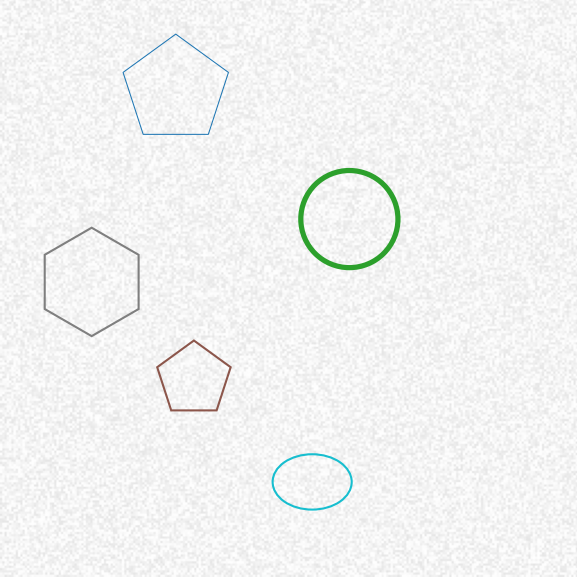[{"shape": "pentagon", "thickness": 0.5, "radius": 0.48, "center": [0.304, 0.844]}, {"shape": "circle", "thickness": 2.5, "radius": 0.42, "center": [0.605, 0.62]}, {"shape": "pentagon", "thickness": 1, "radius": 0.33, "center": [0.336, 0.343]}, {"shape": "hexagon", "thickness": 1, "radius": 0.47, "center": [0.159, 0.511]}, {"shape": "oval", "thickness": 1, "radius": 0.34, "center": [0.541, 0.165]}]